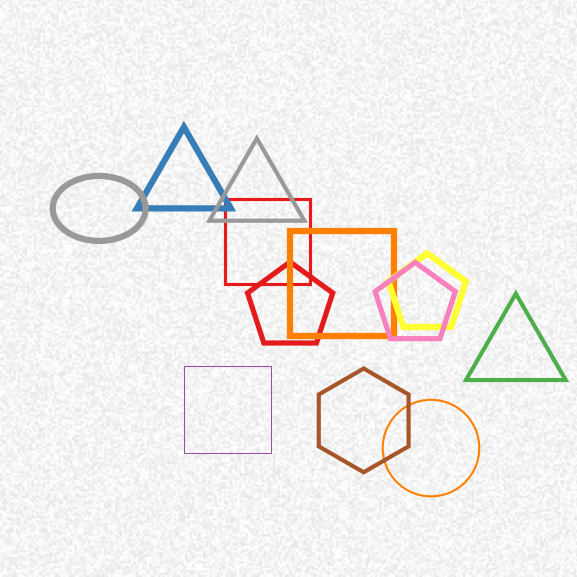[{"shape": "pentagon", "thickness": 2.5, "radius": 0.39, "center": [0.502, 0.468]}, {"shape": "square", "thickness": 1.5, "radius": 0.37, "center": [0.464, 0.581]}, {"shape": "triangle", "thickness": 3, "radius": 0.47, "center": [0.318, 0.685]}, {"shape": "triangle", "thickness": 2, "radius": 0.5, "center": [0.893, 0.391]}, {"shape": "square", "thickness": 0.5, "radius": 0.38, "center": [0.394, 0.29]}, {"shape": "square", "thickness": 3, "radius": 0.45, "center": [0.592, 0.508]}, {"shape": "circle", "thickness": 1, "radius": 0.42, "center": [0.746, 0.223]}, {"shape": "pentagon", "thickness": 3, "radius": 0.35, "center": [0.74, 0.49]}, {"shape": "hexagon", "thickness": 2, "radius": 0.45, "center": [0.63, 0.271]}, {"shape": "pentagon", "thickness": 2.5, "radius": 0.36, "center": [0.719, 0.472]}, {"shape": "triangle", "thickness": 2, "radius": 0.48, "center": [0.445, 0.664]}, {"shape": "oval", "thickness": 3, "radius": 0.4, "center": [0.172, 0.638]}]